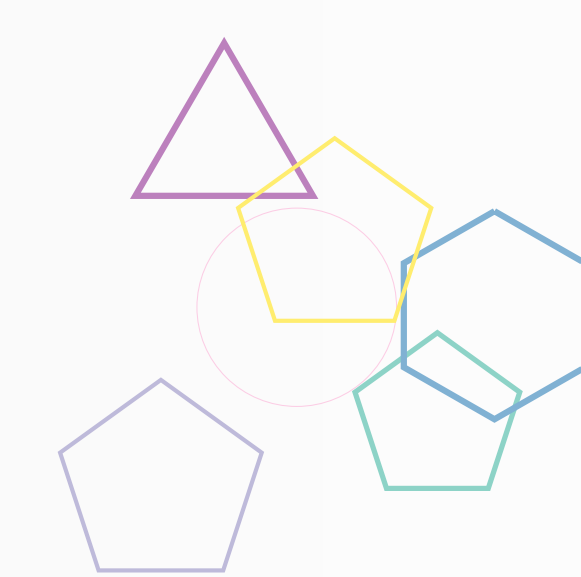[{"shape": "pentagon", "thickness": 2.5, "radius": 0.74, "center": [0.752, 0.274]}, {"shape": "pentagon", "thickness": 2, "radius": 0.91, "center": [0.277, 0.159]}, {"shape": "hexagon", "thickness": 3, "radius": 0.9, "center": [0.851, 0.453]}, {"shape": "circle", "thickness": 0.5, "radius": 0.86, "center": [0.511, 0.467]}, {"shape": "triangle", "thickness": 3, "radius": 0.88, "center": [0.386, 0.748]}, {"shape": "pentagon", "thickness": 2, "radius": 0.87, "center": [0.576, 0.585]}]